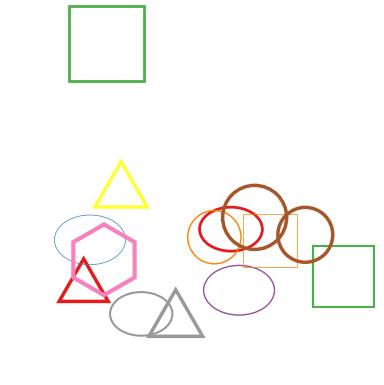[{"shape": "oval", "thickness": 2, "radius": 0.41, "center": [0.6, 0.405]}, {"shape": "triangle", "thickness": 2.5, "radius": 0.37, "center": [0.217, 0.254]}, {"shape": "oval", "thickness": 0.5, "radius": 0.46, "center": [0.234, 0.377]}, {"shape": "square", "thickness": 1.5, "radius": 0.4, "center": [0.893, 0.282]}, {"shape": "square", "thickness": 2, "radius": 0.49, "center": [0.277, 0.887]}, {"shape": "oval", "thickness": 1, "radius": 0.46, "center": [0.621, 0.246]}, {"shape": "circle", "thickness": 1, "radius": 0.35, "center": [0.557, 0.384]}, {"shape": "square", "thickness": 0.5, "radius": 0.35, "center": [0.701, 0.375]}, {"shape": "triangle", "thickness": 2.5, "radius": 0.39, "center": [0.314, 0.502]}, {"shape": "circle", "thickness": 2.5, "radius": 0.42, "center": [0.661, 0.435]}, {"shape": "circle", "thickness": 2.5, "radius": 0.36, "center": [0.793, 0.39]}, {"shape": "hexagon", "thickness": 3, "radius": 0.46, "center": [0.27, 0.325]}, {"shape": "oval", "thickness": 1.5, "radius": 0.4, "center": [0.367, 0.185]}, {"shape": "triangle", "thickness": 2.5, "radius": 0.4, "center": [0.456, 0.167]}]